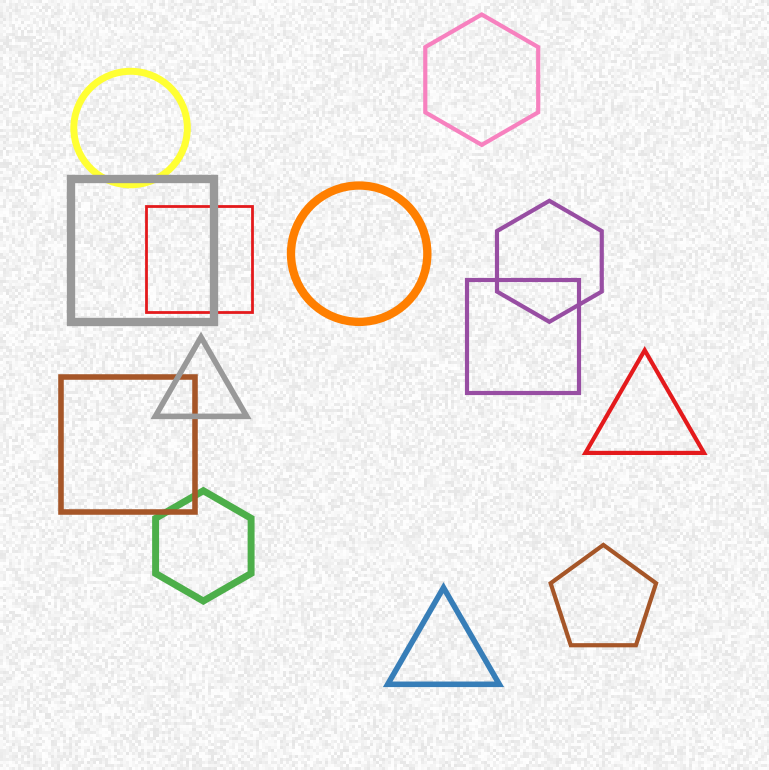[{"shape": "square", "thickness": 1, "radius": 0.34, "center": [0.259, 0.664]}, {"shape": "triangle", "thickness": 1.5, "radius": 0.44, "center": [0.837, 0.456]}, {"shape": "triangle", "thickness": 2, "radius": 0.42, "center": [0.576, 0.153]}, {"shape": "hexagon", "thickness": 2.5, "radius": 0.36, "center": [0.264, 0.291]}, {"shape": "square", "thickness": 1.5, "radius": 0.37, "center": [0.679, 0.563]}, {"shape": "hexagon", "thickness": 1.5, "radius": 0.39, "center": [0.713, 0.661]}, {"shape": "circle", "thickness": 3, "radius": 0.44, "center": [0.466, 0.671]}, {"shape": "circle", "thickness": 2.5, "radius": 0.37, "center": [0.17, 0.834]}, {"shape": "pentagon", "thickness": 1.5, "radius": 0.36, "center": [0.784, 0.22]}, {"shape": "square", "thickness": 2, "radius": 0.44, "center": [0.166, 0.423]}, {"shape": "hexagon", "thickness": 1.5, "radius": 0.42, "center": [0.626, 0.896]}, {"shape": "triangle", "thickness": 2, "radius": 0.34, "center": [0.261, 0.494]}, {"shape": "square", "thickness": 3, "radius": 0.47, "center": [0.185, 0.675]}]